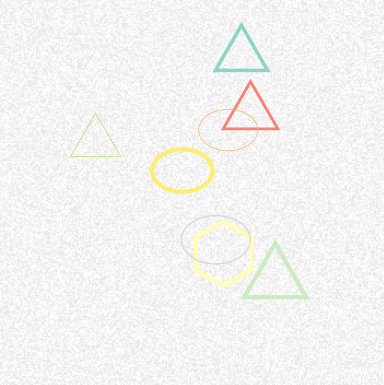[{"shape": "triangle", "thickness": 2.5, "radius": 0.39, "center": [0.627, 0.856]}, {"shape": "hexagon", "thickness": 3, "radius": 0.42, "center": [0.58, 0.341]}, {"shape": "triangle", "thickness": 2, "radius": 0.41, "center": [0.651, 0.706]}, {"shape": "oval", "thickness": 0.5, "radius": 0.38, "center": [0.593, 0.662]}, {"shape": "triangle", "thickness": 0.5, "radius": 0.38, "center": [0.248, 0.631]}, {"shape": "oval", "thickness": 1, "radius": 0.45, "center": [0.561, 0.377]}, {"shape": "triangle", "thickness": 3, "radius": 0.47, "center": [0.715, 0.275]}, {"shape": "oval", "thickness": 3, "radius": 0.39, "center": [0.474, 0.557]}]